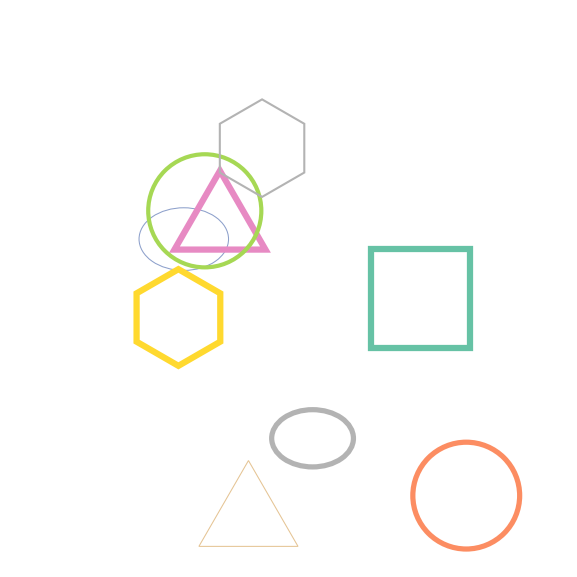[{"shape": "square", "thickness": 3, "radius": 0.43, "center": [0.729, 0.482]}, {"shape": "circle", "thickness": 2.5, "radius": 0.46, "center": [0.807, 0.141]}, {"shape": "oval", "thickness": 0.5, "radius": 0.39, "center": [0.318, 0.585]}, {"shape": "triangle", "thickness": 3, "radius": 0.45, "center": [0.381, 0.612]}, {"shape": "circle", "thickness": 2, "radius": 0.49, "center": [0.355, 0.634]}, {"shape": "hexagon", "thickness": 3, "radius": 0.42, "center": [0.309, 0.449]}, {"shape": "triangle", "thickness": 0.5, "radius": 0.5, "center": [0.43, 0.103]}, {"shape": "oval", "thickness": 2.5, "radius": 0.35, "center": [0.541, 0.24]}, {"shape": "hexagon", "thickness": 1, "radius": 0.42, "center": [0.454, 0.743]}]